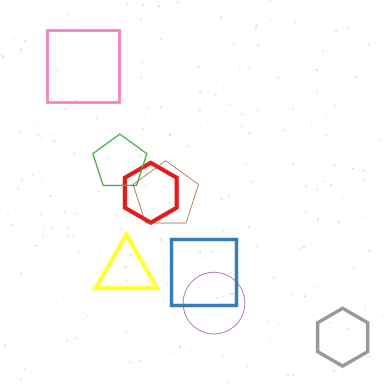[{"shape": "hexagon", "thickness": 3, "radius": 0.39, "center": [0.392, 0.499]}, {"shape": "square", "thickness": 2.5, "radius": 0.43, "center": [0.529, 0.293]}, {"shape": "pentagon", "thickness": 1, "radius": 0.37, "center": [0.311, 0.578]}, {"shape": "circle", "thickness": 0.5, "radius": 0.4, "center": [0.556, 0.213]}, {"shape": "triangle", "thickness": 3, "radius": 0.46, "center": [0.328, 0.298]}, {"shape": "pentagon", "thickness": 0.5, "radius": 0.45, "center": [0.431, 0.493]}, {"shape": "square", "thickness": 2, "radius": 0.47, "center": [0.216, 0.829]}, {"shape": "hexagon", "thickness": 2.5, "radius": 0.38, "center": [0.89, 0.124]}]